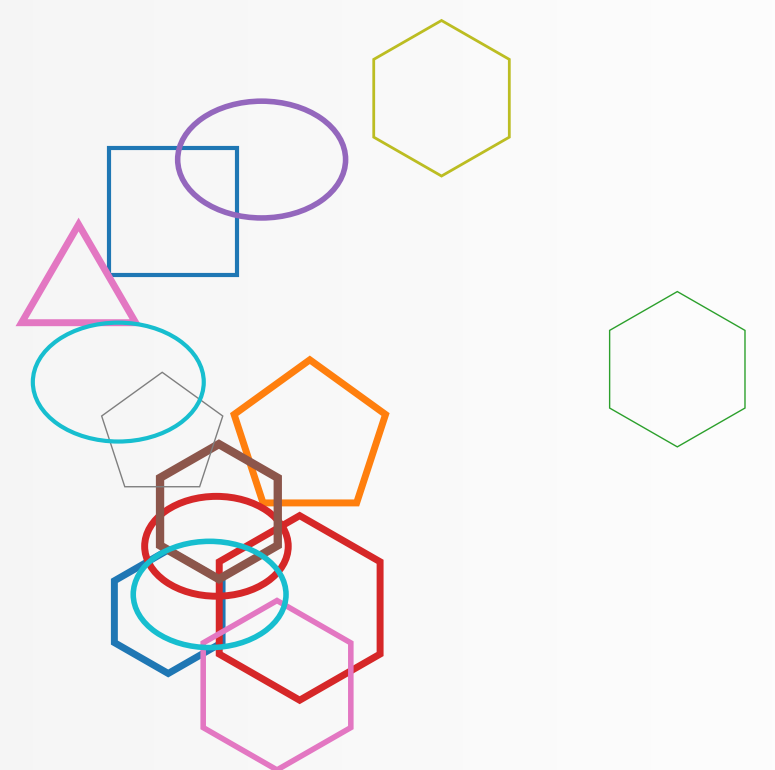[{"shape": "square", "thickness": 1.5, "radius": 0.41, "center": [0.224, 0.725]}, {"shape": "hexagon", "thickness": 2.5, "radius": 0.4, "center": [0.217, 0.206]}, {"shape": "pentagon", "thickness": 2.5, "radius": 0.51, "center": [0.4, 0.43]}, {"shape": "hexagon", "thickness": 0.5, "radius": 0.5, "center": [0.874, 0.52]}, {"shape": "hexagon", "thickness": 2.5, "radius": 0.6, "center": [0.387, 0.21]}, {"shape": "oval", "thickness": 2.5, "radius": 0.46, "center": [0.279, 0.291]}, {"shape": "oval", "thickness": 2, "radius": 0.54, "center": [0.338, 0.793]}, {"shape": "hexagon", "thickness": 3, "radius": 0.44, "center": [0.282, 0.336]}, {"shape": "hexagon", "thickness": 2, "radius": 0.55, "center": [0.357, 0.11]}, {"shape": "triangle", "thickness": 2.5, "radius": 0.42, "center": [0.101, 0.623]}, {"shape": "pentagon", "thickness": 0.5, "radius": 0.41, "center": [0.209, 0.434]}, {"shape": "hexagon", "thickness": 1, "radius": 0.5, "center": [0.57, 0.872]}, {"shape": "oval", "thickness": 2, "radius": 0.49, "center": [0.27, 0.228]}, {"shape": "oval", "thickness": 1.5, "radius": 0.55, "center": [0.153, 0.504]}]